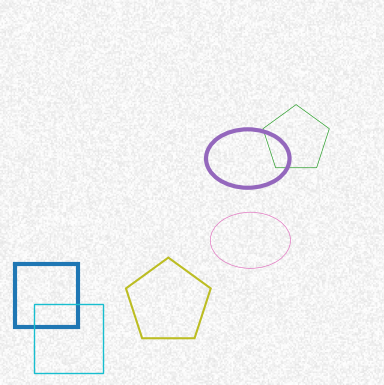[{"shape": "square", "thickness": 3, "radius": 0.41, "center": [0.12, 0.233]}, {"shape": "pentagon", "thickness": 0.5, "radius": 0.45, "center": [0.769, 0.638]}, {"shape": "oval", "thickness": 3, "radius": 0.54, "center": [0.644, 0.588]}, {"shape": "oval", "thickness": 0.5, "radius": 0.52, "center": [0.65, 0.376]}, {"shape": "pentagon", "thickness": 1.5, "radius": 0.58, "center": [0.437, 0.215]}, {"shape": "square", "thickness": 1, "radius": 0.45, "center": [0.178, 0.121]}]